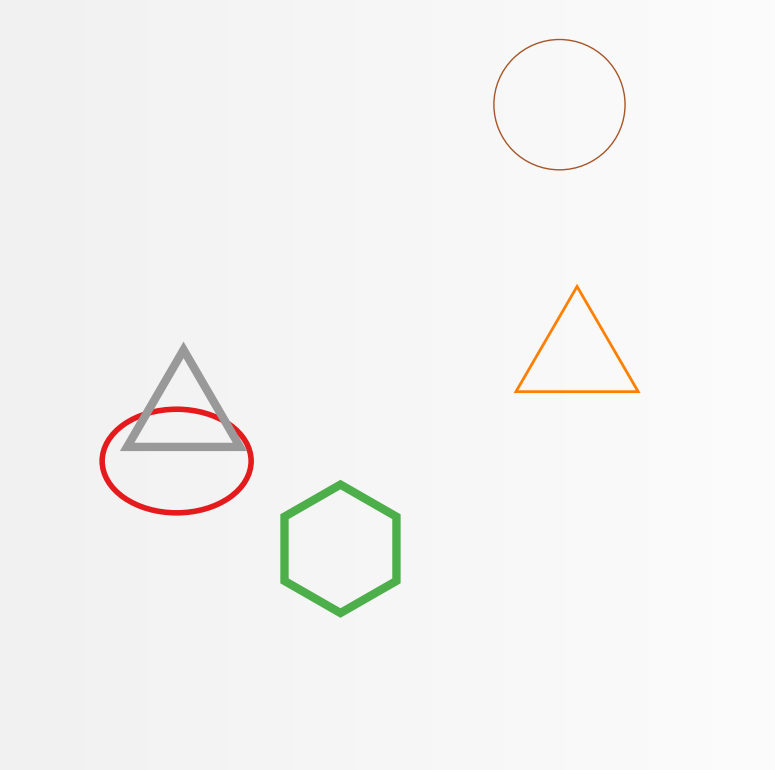[{"shape": "oval", "thickness": 2, "radius": 0.48, "center": [0.228, 0.401]}, {"shape": "hexagon", "thickness": 3, "radius": 0.42, "center": [0.439, 0.287]}, {"shape": "triangle", "thickness": 1, "radius": 0.46, "center": [0.745, 0.537]}, {"shape": "circle", "thickness": 0.5, "radius": 0.42, "center": [0.722, 0.864]}, {"shape": "triangle", "thickness": 3, "radius": 0.42, "center": [0.237, 0.462]}]